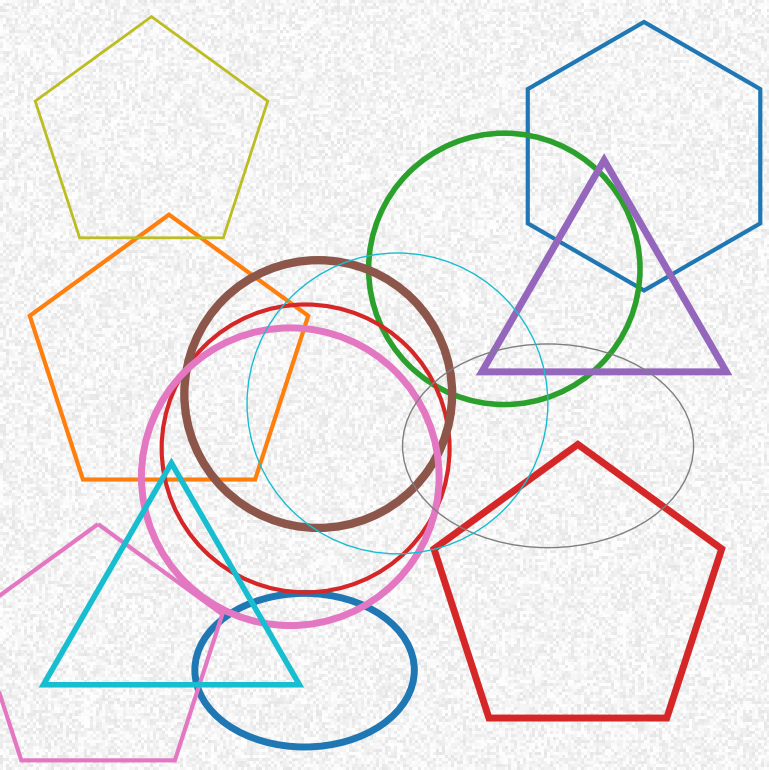[{"shape": "oval", "thickness": 2.5, "radius": 0.71, "center": [0.396, 0.13]}, {"shape": "hexagon", "thickness": 1.5, "radius": 0.87, "center": [0.836, 0.797]}, {"shape": "pentagon", "thickness": 1.5, "radius": 0.95, "center": [0.219, 0.531]}, {"shape": "circle", "thickness": 2, "radius": 0.88, "center": [0.655, 0.651]}, {"shape": "pentagon", "thickness": 2.5, "radius": 0.98, "center": [0.75, 0.226]}, {"shape": "circle", "thickness": 1.5, "radius": 0.93, "center": [0.397, 0.418]}, {"shape": "triangle", "thickness": 2.5, "radius": 0.92, "center": [0.785, 0.609]}, {"shape": "circle", "thickness": 3, "radius": 0.87, "center": [0.413, 0.488]}, {"shape": "pentagon", "thickness": 1.5, "radius": 0.85, "center": [0.127, 0.15]}, {"shape": "circle", "thickness": 2.5, "radius": 0.97, "center": [0.377, 0.381]}, {"shape": "oval", "thickness": 0.5, "radius": 0.94, "center": [0.712, 0.421]}, {"shape": "pentagon", "thickness": 1, "radius": 0.79, "center": [0.197, 0.82]}, {"shape": "triangle", "thickness": 2, "radius": 0.96, "center": [0.223, 0.207]}, {"shape": "circle", "thickness": 0.5, "radius": 0.98, "center": [0.516, 0.476]}]